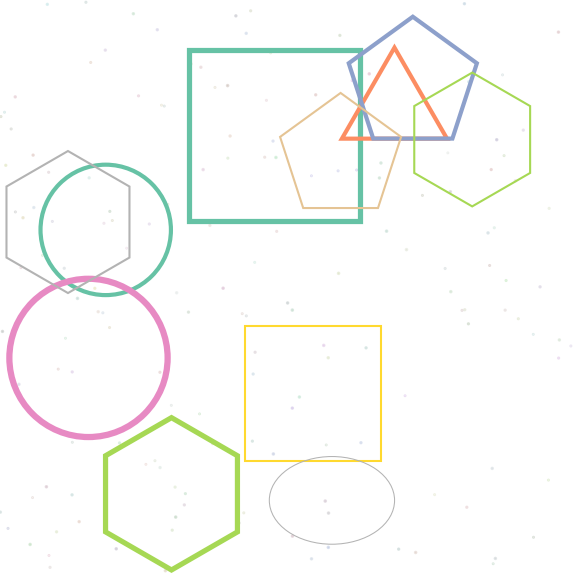[{"shape": "circle", "thickness": 2, "radius": 0.56, "center": [0.183, 0.601]}, {"shape": "square", "thickness": 2.5, "radius": 0.74, "center": [0.475, 0.765]}, {"shape": "triangle", "thickness": 2, "radius": 0.53, "center": [0.683, 0.812]}, {"shape": "pentagon", "thickness": 2, "radius": 0.58, "center": [0.715, 0.854]}, {"shape": "circle", "thickness": 3, "radius": 0.69, "center": [0.153, 0.379]}, {"shape": "hexagon", "thickness": 2.5, "radius": 0.66, "center": [0.297, 0.144]}, {"shape": "hexagon", "thickness": 1, "radius": 0.58, "center": [0.818, 0.758]}, {"shape": "square", "thickness": 1, "radius": 0.59, "center": [0.542, 0.318]}, {"shape": "pentagon", "thickness": 1, "radius": 0.55, "center": [0.59, 0.728]}, {"shape": "hexagon", "thickness": 1, "radius": 0.61, "center": [0.118, 0.615]}, {"shape": "oval", "thickness": 0.5, "radius": 0.54, "center": [0.575, 0.133]}]